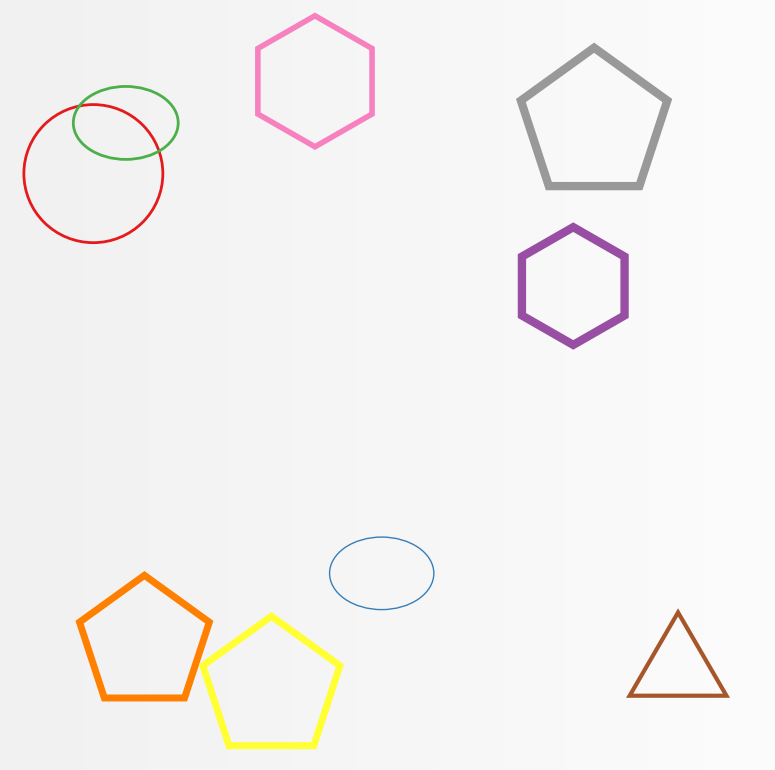[{"shape": "circle", "thickness": 1, "radius": 0.45, "center": [0.12, 0.775]}, {"shape": "oval", "thickness": 0.5, "radius": 0.34, "center": [0.493, 0.255]}, {"shape": "oval", "thickness": 1, "radius": 0.34, "center": [0.162, 0.84]}, {"shape": "hexagon", "thickness": 3, "radius": 0.38, "center": [0.74, 0.629]}, {"shape": "pentagon", "thickness": 2.5, "radius": 0.44, "center": [0.186, 0.165]}, {"shape": "pentagon", "thickness": 2.5, "radius": 0.46, "center": [0.35, 0.107]}, {"shape": "triangle", "thickness": 1.5, "radius": 0.36, "center": [0.875, 0.133]}, {"shape": "hexagon", "thickness": 2, "radius": 0.43, "center": [0.406, 0.894]}, {"shape": "pentagon", "thickness": 3, "radius": 0.5, "center": [0.767, 0.839]}]